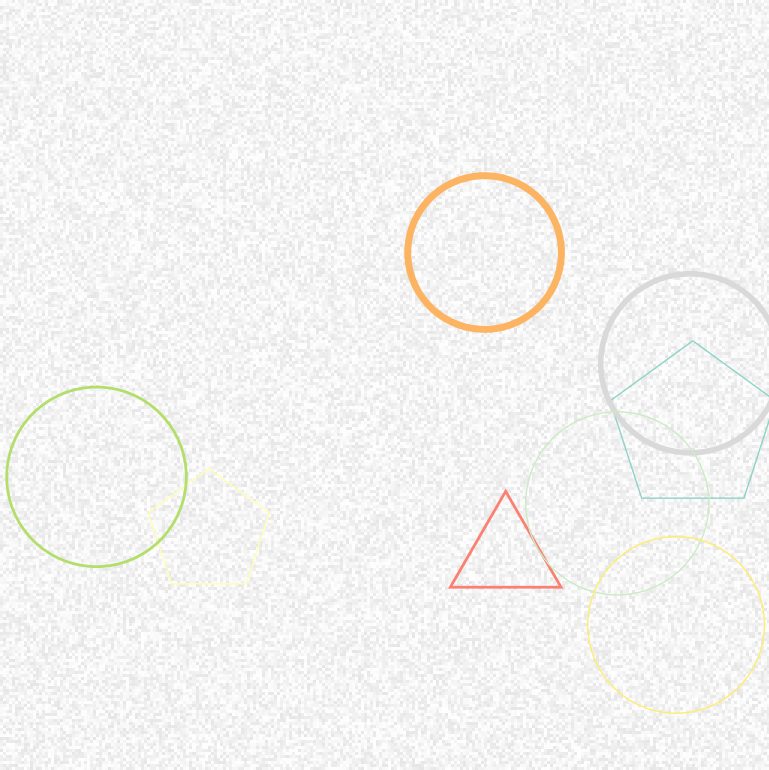[{"shape": "pentagon", "thickness": 0.5, "radius": 0.56, "center": [0.9, 0.444]}, {"shape": "pentagon", "thickness": 0.5, "radius": 0.41, "center": [0.271, 0.309]}, {"shape": "triangle", "thickness": 1, "radius": 0.42, "center": [0.657, 0.279]}, {"shape": "circle", "thickness": 2.5, "radius": 0.5, "center": [0.629, 0.672]}, {"shape": "circle", "thickness": 1, "radius": 0.58, "center": [0.125, 0.381]}, {"shape": "circle", "thickness": 2, "radius": 0.58, "center": [0.896, 0.528]}, {"shape": "circle", "thickness": 0.5, "radius": 0.59, "center": [0.802, 0.346]}, {"shape": "circle", "thickness": 0.5, "radius": 0.57, "center": [0.878, 0.188]}]